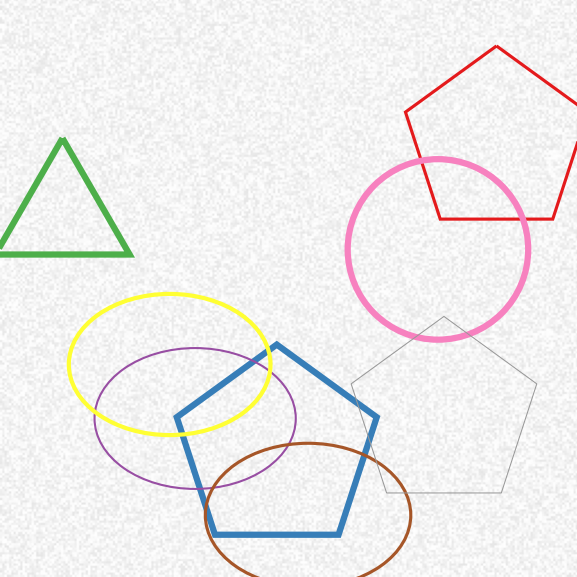[{"shape": "pentagon", "thickness": 1.5, "radius": 0.83, "center": [0.86, 0.754]}, {"shape": "pentagon", "thickness": 3, "radius": 0.91, "center": [0.479, 0.22]}, {"shape": "triangle", "thickness": 3, "radius": 0.67, "center": [0.108, 0.626]}, {"shape": "oval", "thickness": 1, "radius": 0.87, "center": [0.338, 0.274]}, {"shape": "oval", "thickness": 2, "radius": 0.87, "center": [0.294, 0.368]}, {"shape": "oval", "thickness": 1.5, "radius": 0.89, "center": [0.533, 0.107]}, {"shape": "circle", "thickness": 3, "radius": 0.78, "center": [0.758, 0.567]}, {"shape": "pentagon", "thickness": 0.5, "radius": 0.84, "center": [0.769, 0.282]}]